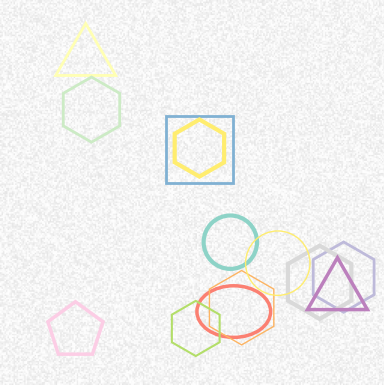[{"shape": "circle", "thickness": 3, "radius": 0.35, "center": [0.598, 0.371]}, {"shape": "triangle", "thickness": 2, "radius": 0.45, "center": [0.223, 0.849]}, {"shape": "hexagon", "thickness": 2, "radius": 0.46, "center": [0.893, 0.28]}, {"shape": "oval", "thickness": 2.5, "radius": 0.48, "center": [0.607, 0.191]}, {"shape": "square", "thickness": 2, "radius": 0.43, "center": [0.519, 0.611]}, {"shape": "hexagon", "thickness": 1, "radius": 0.48, "center": [0.628, 0.201]}, {"shape": "hexagon", "thickness": 1.5, "radius": 0.36, "center": [0.508, 0.147]}, {"shape": "pentagon", "thickness": 2.5, "radius": 0.38, "center": [0.196, 0.141]}, {"shape": "hexagon", "thickness": 3, "radius": 0.48, "center": [0.83, 0.267]}, {"shape": "triangle", "thickness": 2.5, "radius": 0.45, "center": [0.876, 0.241]}, {"shape": "hexagon", "thickness": 2, "radius": 0.42, "center": [0.238, 0.715]}, {"shape": "hexagon", "thickness": 3, "radius": 0.37, "center": [0.518, 0.615]}, {"shape": "circle", "thickness": 1, "radius": 0.42, "center": [0.721, 0.316]}]